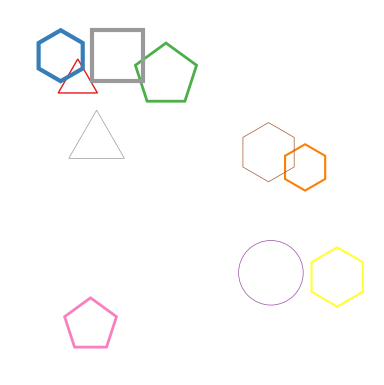[{"shape": "triangle", "thickness": 1, "radius": 0.29, "center": [0.202, 0.788]}, {"shape": "hexagon", "thickness": 3, "radius": 0.33, "center": [0.158, 0.855]}, {"shape": "pentagon", "thickness": 2, "radius": 0.42, "center": [0.431, 0.805]}, {"shape": "circle", "thickness": 0.5, "radius": 0.42, "center": [0.704, 0.292]}, {"shape": "hexagon", "thickness": 1.5, "radius": 0.3, "center": [0.792, 0.565]}, {"shape": "hexagon", "thickness": 1.5, "radius": 0.38, "center": [0.876, 0.281]}, {"shape": "hexagon", "thickness": 0.5, "radius": 0.38, "center": [0.698, 0.605]}, {"shape": "pentagon", "thickness": 2, "radius": 0.35, "center": [0.235, 0.156]}, {"shape": "square", "thickness": 3, "radius": 0.33, "center": [0.305, 0.855]}, {"shape": "triangle", "thickness": 0.5, "radius": 0.42, "center": [0.251, 0.63]}]